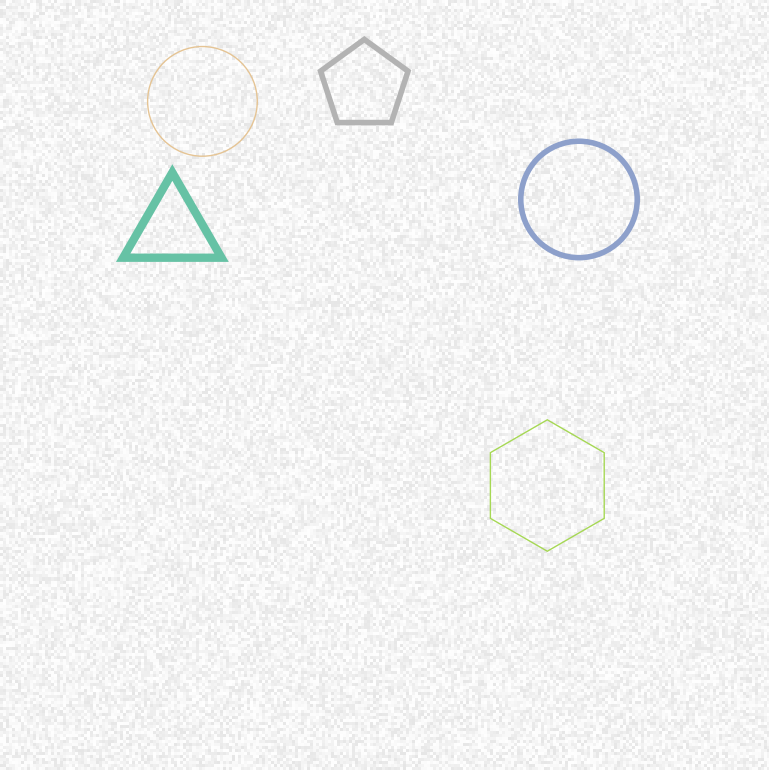[{"shape": "triangle", "thickness": 3, "radius": 0.37, "center": [0.224, 0.702]}, {"shape": "circle", "thickness": 2, "radius": 0.38, "center": [0.752, 0.741]}, {"shape": "hexagon", "thickness": 0.5, "radius": 0.43, "center": [0.711, 0.369]}, {"shape": "circle", "thickness": 0.5, "radius": 0.36, "center": [0.263, 0.868]}, {"shape": "pentagon", "thickness": 2, "radius": 0.3, "center": [0.473, 0.889]}]